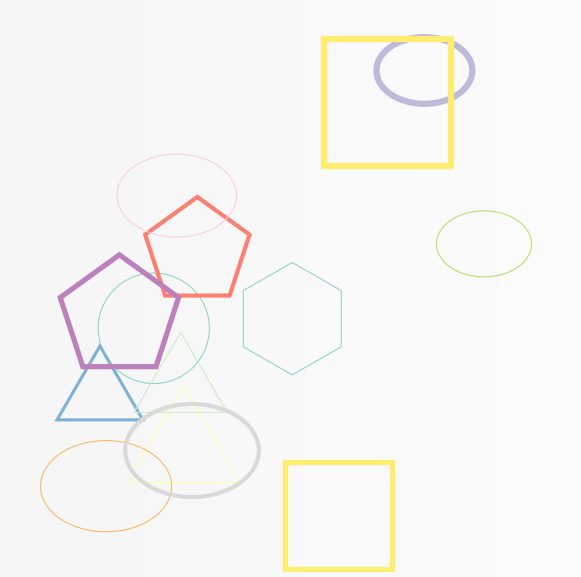[{"shape": "circle", "thickness": 0.5, "radius": 0.48, "center": [0.265, 0.431]}, {"shape": "hexagon", "thickness": 0.5, "radius": 0.49, "center": [0.503, 0.447]}, {"shape": "triangle", "thickness": 0.5, "radius": 0.56, "center": [0.316, 0.219]}, {"shape": "oval", "thickness": 3, "radius": 0.41, "center": [0.73, 0.877]}, {"shape": "pentagon", "thickness": 2, "radius": 0.47, "center": [0.34, 0.564]}, {"shape": "triangle", "thickness": 1.5, "radius": 0.43, "center": [0.172, 0.315]}, {"shape": "oval", "thickness": 0.5, "radius": 0.56, "center": [0.182, 0.157]}, {"shape": "oval", "thickness": 0.5, "radius": 0.41, "center": [0.833, 0.577]}, {"shape": "oval", "thickness": 0.5, "radius": 0.51, "center": [0.304, 0.66]}, {"shape": "oval", "thickness": 2, "radius": 0.57, "center": [0.33, 0.219]}, {"shape": "pentagon", "thickness": 2.5, "radius": 0.54, "center": [0.205, 0.451]}, {"shape": "triangle", "thickness": 0.5, "radius": 0.46, "center": [0.311, 0.331]}, {"shape": "square", "thickness": 2.5, "radius": 0.46, "center": [0.582, 0.106]}, {"shape": "square", "thickness": 3, "radius": 0.55, "center": [0.667, 0.822]}]